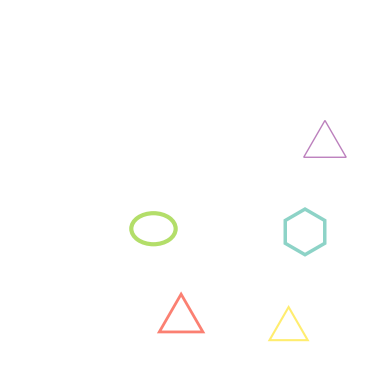[{"shape": "hexagon", "thickness": 2.5, "radius": 0.3, "center": [0.792, 0.398]}, {"shape": "triangle", "thickness": 2, "radius": 0.33, "center": [0.47, 0.171]}, {"shape": "oval", "thickness": 3, "radius": 0.29, "center": [0.399, 0.406]}, {"shape": "triangle", "thickness": 1, "radius": 0.32, "center": [0.844, 0.623]}, {"shape": "triangle", "thickness": 1.5, "radius": 0.29, "center": [0.75, 0.145]}]